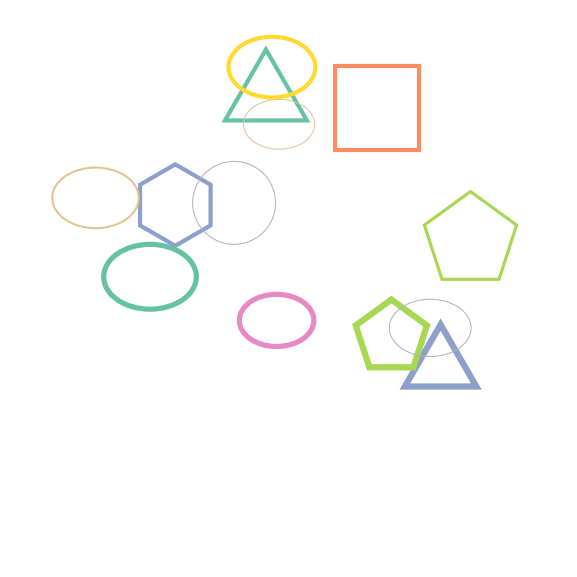[{"shape": "oval", "thickness": 2.5, "radius": 0.4, "center": [0.26, 0.52]}, {"shape": "triangle", "thickness": 2, "radius": 0.41, "center": [0.46, 0.832]}, {"shape": "square", "thickness": 2, "radius": 0.37, "center": [0.653, 0.812]}, {"shape": "hexagon", "thickness": 2, "radius": 0.35, "center": [0.304, 0.644]}, {"shape": "triangle", "thickness": 3, "radius": 0.36, "center": [0.763, 0.366]}, {"shape": "oval", "thickness": 2.5, "radius": 0.32, "center": [0.479, 0.444]}, {"shape": "pentagon", "thickness": 1.5, "radius": 0.42, "center": [0.815, 0.583]}, {"shape": "pentagon", "thickness": 3, "radius": 0.32, "center": [0.678, 0.416]}, {"shape": "oval", "thickness": 2, "radius": 0.38, "center": [0.471, 0.883]}, {"shape": "oval", "thickness": 0.5, "radius": 0.31, "center": [0.483, 0.784]}, {"shape": "oval", "thickness": 1, "radius": 0.37, "center": [0.165, 0.656]}, {"shape": "circle", "thickness": 0.5, "radius": 0.36, "center": [0.405, 0.648]}, {"shape": "oval", "thickness": 0.5, "radius": 0.35, "center": [0.745, 0.431]}]